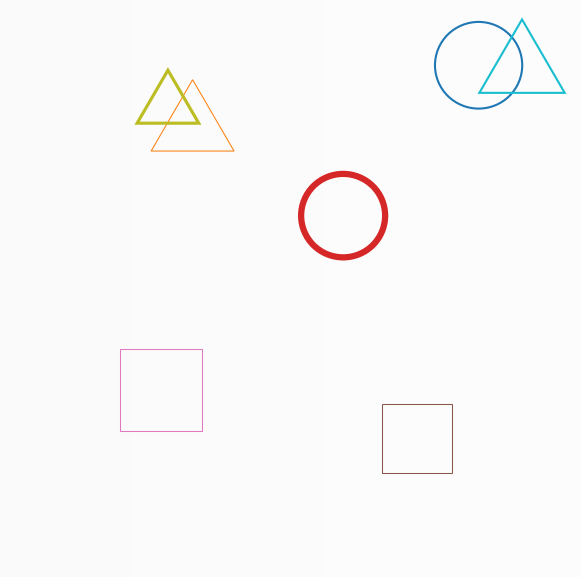[{"shape": "circle", "thickness": 1, "radius": 0.38, "center": [0.823, 0.886]}, {"shape": "triangle", "thickness": 0.5, "radius": 0.41, "center": [0.331, 0.779]}, {"shape": "circle", "thickness": 3, "radius": 0.36, "center": [0.59, 0.626]}, {"shape": "square", "thickness": 0.5, "radius": 0.3, "center": [0.718, 0.239]}, {"shape": "square", "thickness": 0.5, "radius": 0.35, "center": [0.277, 0.324]}, {"shape": "triangle", "thickness": 1.5, "radius": 0.31, "center": [0.289, 0.816]}, {"shape": "triangle", "thickness": 1, "radius": 0.42, "center": [0.898, 0.881]}]